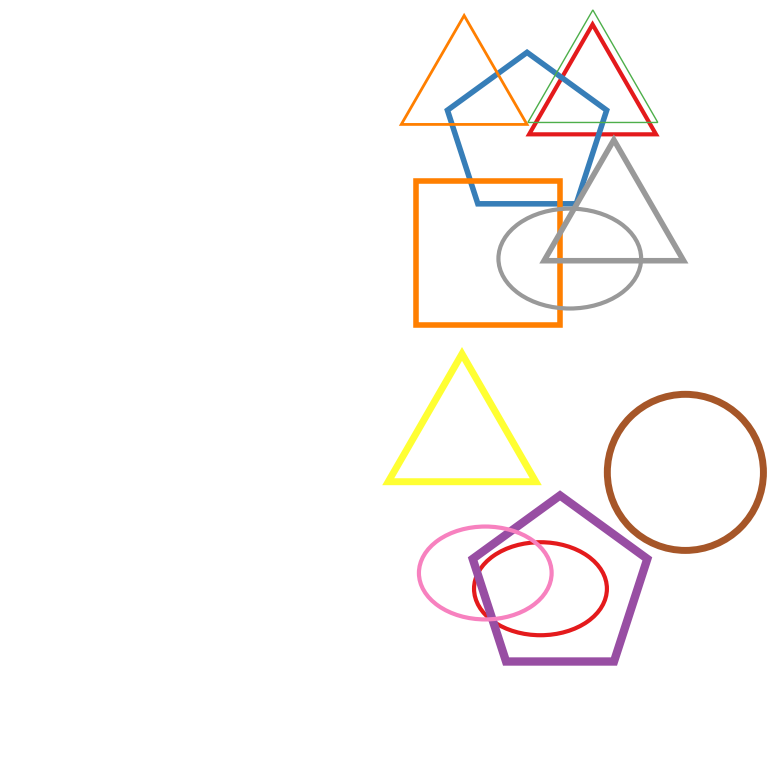[{"shape": "triangle", "thickness": 1.5, "radius": 0.48, "center": [0.77, 0.873]}, {"shape": "oval", "thickness": 1.5, "radius": 0.43, "center": [0.702, 0.235]}, {"shape": "pentagon", "thickness": 2, "radius": 0.54, "center": [0.684, 0.823]}, {"shape": "triangle", "thickness": 0.5, "radius": 0.49, "center": [0.77, 0.89]}, {"shape": "pentagon", "thickness": 3, "radius": 0.6, "center": [0.727, 0.237]}, {"shape": "square", "thickness": 2, "radius": 0.47, "center": [0.634, 0.671]}, {"shape": "triangle", "thickness": 1, "radius": 0.47, "center": [0.603, 0.886]}, {"shape": "triangle", "thickness": 2.5, "radius": 0.55, "center": [0.6, 0.43]}, {"shape": "circle", "thickness": 2.5, "radius": 0.51, "center": [0.89, 0.387]}, {"shape": "oval", "thickness": 1.5, "radius": 0.43, "center": [0.63, 0.256]}, {"shape": "oval", "thickness": 1.5, "radius": 0.46, "center": [0.74, 0.664]}, {"shape": "triangle", "thickness": 2, "radius": 0.52, "center": [0.797, 0.714]}]